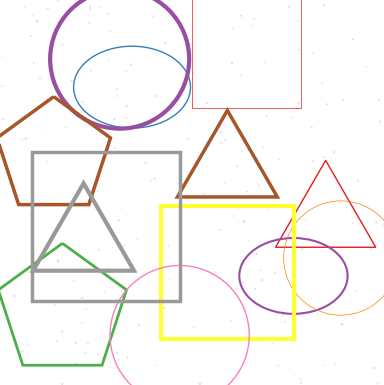[{"shape": "square", "thickness": 0.5, "radius": 0.71, "center": [0.641, 0.861]}, {"shape": "triangle", "thickness": 1, "radius": 0.75, "center": [0.846, 0.433]}, {"shape": "oval", "thickness": 1, "radius": 0.76, "center": [0.343, 0.774]}, {"shape": "pentagon", "thickness": 2, "radius": 0.88, "center": [0.162, 0.193]}, {"shape": "circle", "thickness": 3, "radius": 0.9, "center": [0.311, 0.846]}, {"shape": "oval", "thickness": 1.5, "radius": 0.7, "center": [0.762, 0.283]}, {"shape": "circle", "thickness": 0.5, "radius": 0.74, "center": [0.885, 0.33]}, {"shape": "square", "thickness": 3, "radius": 0.86, "center": [0.591, 0.293]}, {"shape": "triangle", "thickness": 2.5, "radius": 0.75, "center": [0.591, 0.563]}, {"shape": "pentagon", "thickness": 2.5, "radius": 0.77, "center": [0.14, 0.594]}, {"shape": "circle", "thickness": 1, "radius": 0.9, "center": [0.467, 0.13]}, {"shape": "square", "thickness": 2.5, "radius": 0.97, "center": [0.275, 0.413]}, {"shape": "triangle", "thickness": 3, "radius": 0.76, "center": [0.217, 0.373]}]